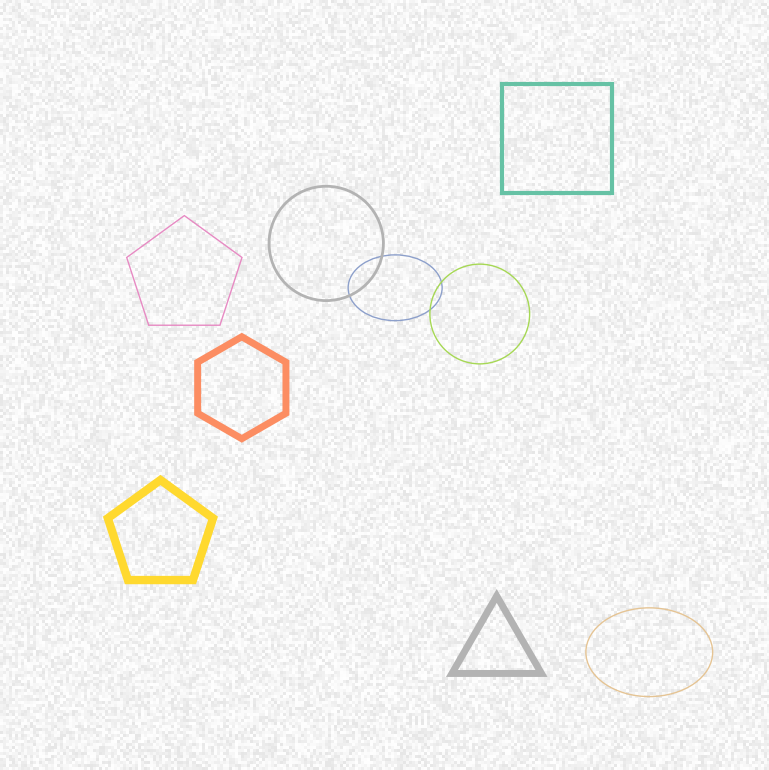[{"shape": "square", "thickness": 1.5, "radius": 0.35, "center": [0.723, 0.82]}, {"shape": "hexagon", "thickness": 2.5, "radius": 0.33, "center": [0.314, 0.496]}, {"shape": "oval", "thickness": 0.5, "radius": 0.31, "center": [0.513, 0.626]}, {"shape": "pentagon", "thickness": 0.5, "radius": 0.39, "center": [0.239, 0.641]}, {"shape": "circle", "thickness": 0.5, "radius": 0.32, "center": [0.623, 0.592]}, {"shape": "pentagon", "thickness": 3, "radius": 0.36, "center": [0.208, 0.305]}, {"shape": "oval", "thickness": 0.5, "radius": 0.41, "center": [0.843, 0.153]}, {"shape": "triangle", "thickness": 2.5, "radius": 0.34, "center": [0.645, 0.159]}, {"shape": "circle", "thickness": 1, "radius": 0.37, "center": [0.424, 0.684]}]